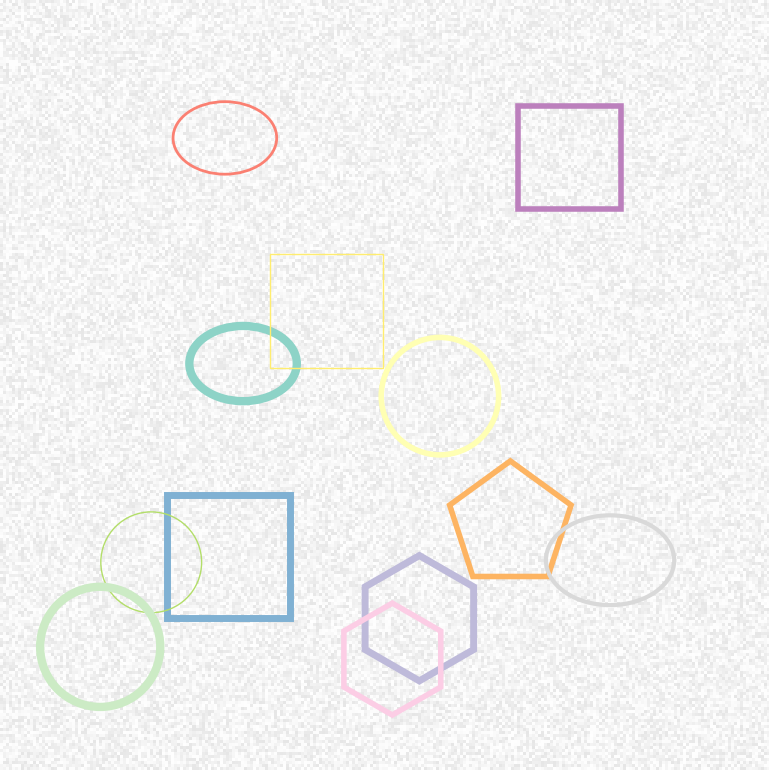[{"shape": "oval", "thickness": 3, "radius": 0.35, "center": [0.316, 0.528]}, {"shape": "circle", "thickness": 2, "radius": 0.38, "center": [0.571, 0.486]}, {"shape": "hexagon", "thickness": 2.5, "radius": 0.41, "center": [0.545, 0.197]}, {"shape": "oval", "thickness": 1, "radius": 0.34, "center": [0.292, 0.821]}, {"shape": "square", "thickness": 2.5, "radius": 0.4, "center": [0.297, 0.277]}, {"shape": "pentagon", "thickness": 2, "radius": 0.41, "center": [0.663, 0.318]}, {"shape": "circle", "thickness": 0.5, "radius": 0.33, "center": [0.196, 0.27]}, {"shape": "hexagon", "thickness": 2, "radius": 0.36, "center": [0.51, 0.144]}, {"shape": "oval", "thickness": 1.5, "radius": 0.42, "center": [0.792, 0.272]}, {"shape": "square", "thickness": 2, "radius": 0.33, "center": [0.74, 0.795]}, {"shape": "circle", "thickness": 3, "radius": 0.39, "center": [0.13, 0.16]}, {"shape": "square", "thickness": 0.5, "radius": 0.37, "center": [0.424, 0.596]}]